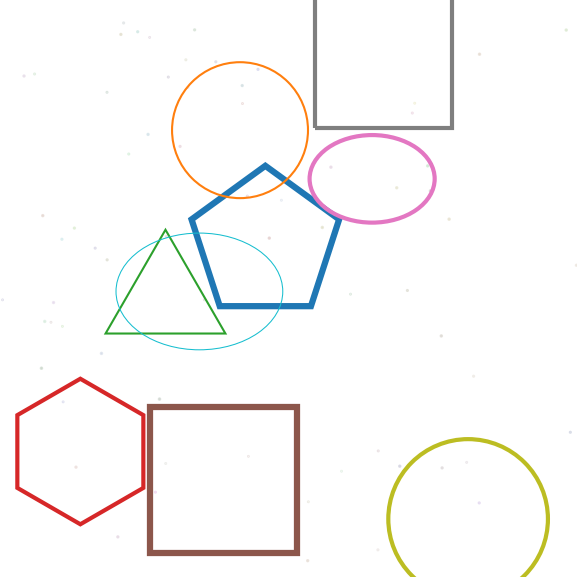[{"shape": "pentagon", "thickness": 3, "radius": 0.67, "center": [0.459, 0.578]}, {"shape": "circle", "thickness": 1, "radius": 0.59, "center": [0.416, 0.774]}, {"shape": "triangle", "thickness": 1, "radius": 0.6, "center": [0.287, 0.481]}, {"shape": "hexagon", "thickness": 2, "radius": 0.63, "center": [0.139, 0.217]}, {"shape": "square", "thickness": 3, "radius": 0.63, "center": [0.387, 0.168]}, {"shape": "oval", "thickness": 2, "radius": 0.54, "center": [0.644, 0.689]}, {"shape": "square", "thickness": 2, "radius": 0.6, "center": [0.664, 0.897]}, {"shape": "circle", "thickness": 2, "radius": 0.69, "center": [0.811, 0.101]}, {"shape": "oval", "thickness": 0.5, "radius": 0.72, "center": [0.345, 0.494]}]